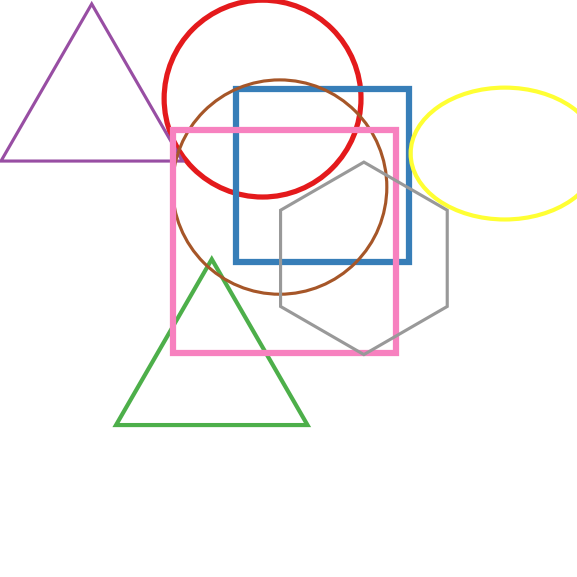[{"shape": "circle", "thickness": 2.5, "radius": 0.85, "center": [0.455, 0.828]}, {"shape": "square", "thickness": 3, "radius": 0.75, "center": [0.558, 0.695]}, {"shape": "triangle", "thickness": 2, "radius": 0.96, "center": [0.367, 0.359]}, {"shape": "triangle", "thickness": 1.5, "radius": 0.91, "center": [0.159, 0.811]}, {"shape": "oval", "thickness": 2, "radius": 0.82, "center": [0.874, 0.733]}, {"shape": "circle", "thickness": 1.5, "radius": 0.93, "center": [0.484, 0.675]}, {"shape": "square", "thickness": 3, "radius": 0.96, "center": [0.493, 0.581]}, {"shape": "hexagon", "thickness": 1.5, "radius": 0.83, "center": [0.63, 0.552]}]